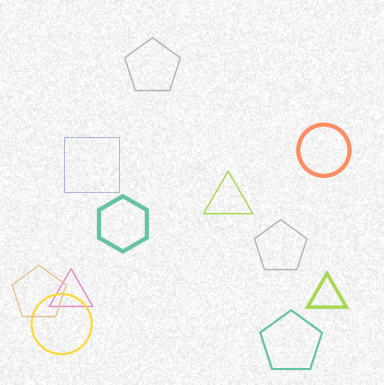[{"shape": "pentagon", "thickness": 1.5, "radius": 0.42, "center": [0.756, 0.11]}, {"shape": "hexagon", "thickness": 3, "radius": 0.36, "center": [0.319, 0.419]}, {"shape": "circle", "thickness": 3, "radius": 0.33, "center": [0.841, 0.61]}, {"shape": "square", "thickness": 0.5, "radius": 0.36, "center": [0.237, 0.573]}, {"shape": "triangle", "thickness": 1, "radius": 0.33, "center": [0.184, 0.237]}, {"shape": "triangle", "thickness": 1, "radius": 0.37, "center": [0.593, 0.482]}, {"shape": "triangle", "thickness": 2.5, "radius": 0.29, "center": [0.849, 0.231]}, {"shape": "circle", "thickness": 1.5, "radius": 0.39, "center": [0.16, 0.158]}, {"shape": "pentagon", "thickness": 1, "radius": 0.37, "center": [0.101, 0.237]}, {"shape": "pentagon", "thickness": 1, "radius": 0.38, "center": [0.396, 0.826]}, {"shape": "pentagon", "thickness": 1, "radius": 0.36, "center": [0.729, 0.358]}]